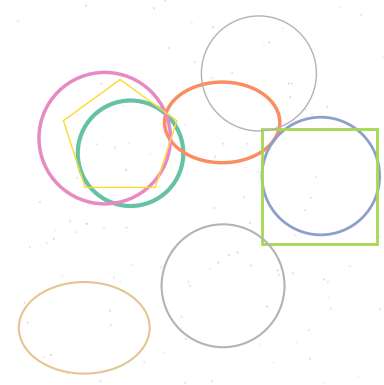[{"shape": "circle", "thickness": 3, "radius": 0.69, "center": [0.339, 0.602]}, {"shape": "oval", "thickness": 2.5, "radius": 0.75, "center": [0.577, 0.682]}, {"shape": "circle", "thickness": 2, "radius": 0.76, "center": [0.833, 0.543]}, {"shape": "circle", "thickness": 2.5, "radius": 0.85, "center": [0.272, 0.641]}, {"shape": "square", "thickness": 2, "radius": 0.75, "center": [0.829, 0.516]}, {"shape": "pentagon", "thickness": 1, "radius": 0.77, "center": [0.312, 0.639]}, {"shape": "oval", "thickness": 1.5, "radius": 0.85, "center": [0.219, 0.148]}, {"shape": "circle", "thickness": 1.5, "radius": 0.8, "center": [0.579, 0.258]}, {"shape": "circle", "thickness": 1, "radius": 0.75, "center": [0.672, 0.809]}]